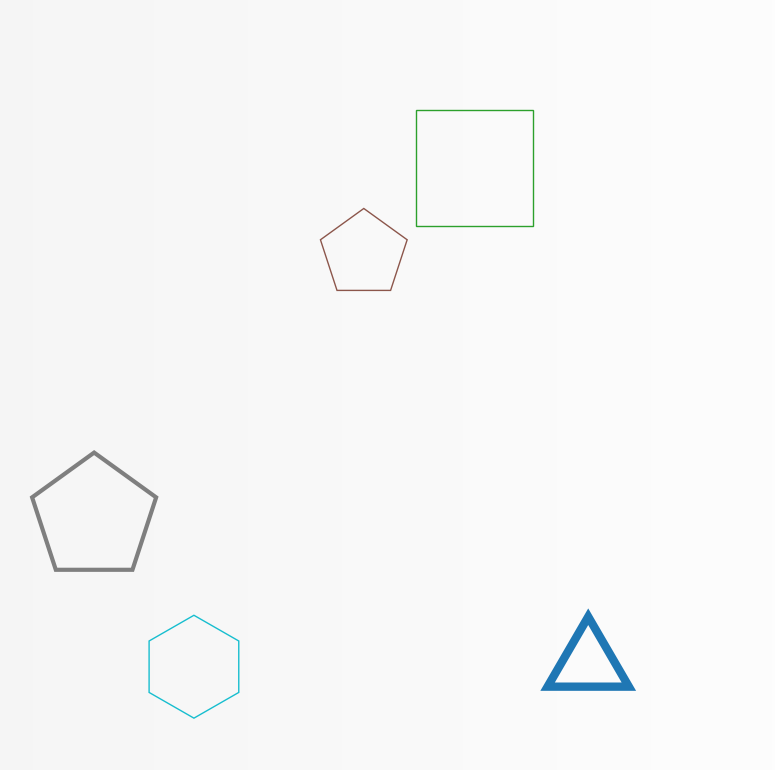[{"shape": "triangle", "thickness": 3, "radius": 0.3, "center": [0.759, 0.139]}, {"shape": "square", "thickness": 0.5, "radius": 0.38, "center": [0.612, 0.782]}, {"shape": "pentagon", "thickness": 0.5, "radius": 0.29, "center": [0.469, 0.67]}, {"shape": "pentagon", "thickness": 1.5, "radius": 0.42, "center": [0.121, 0.328]}, {"shape": "hexagon", "thickness": 0.5, "radius": 0.33, "center": [0.25, 0.134]}]